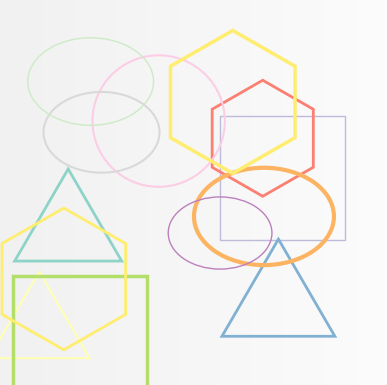[{"shape": "triangle", "thickness": 2, "radius": 0.8, "center": [0.176, 0.402]}, {"shape": "triangle", "thickness": 1.5, "radius": 0.75, "center": [0.101, 0.145]}, {"shape": "square", "thickness": 1, "radius": 0.81, "center": [0.73, 0.538]}, {"shape": "hexagon", "thickness": 2, "radius": 0.75, "center": [0.678, 0.641]}, {"shape": "triangle", "thickness": 2, "radius": 0.84, "center": [0.718, 0.211]}, {"shape": "oval", "thickness": 3, "radius": 0.9, "center": [0.681, 0.438]}, {"shape": "square", "thickness": 2.5, "radius": 0.87, "center": [0.206, 0.111]}, {"shape": "circle", "thickness": 1.5, "radius": 0.85, "center": [0.409, 0.686]}, {"shape": "oval", "thickness": 1.5, "radius": 0.75, "center": [0.262, 0.656]}, {"shape": "oval", "thickness": 1, "radius": 0.67, "center": [0.568, 0.395]}, {"shape": "oval", "thickness": 1, "radius": 0.81, "center": [0.234, 0.788]}, {"shape": "hexagon", "thickness": 2, "radius": 0.92, "center": [0.165, 0.275]}, {"shape": "hexagon", "thickness": 2.5, "radius": 0.93, "center": [0.601, 0.735]}]